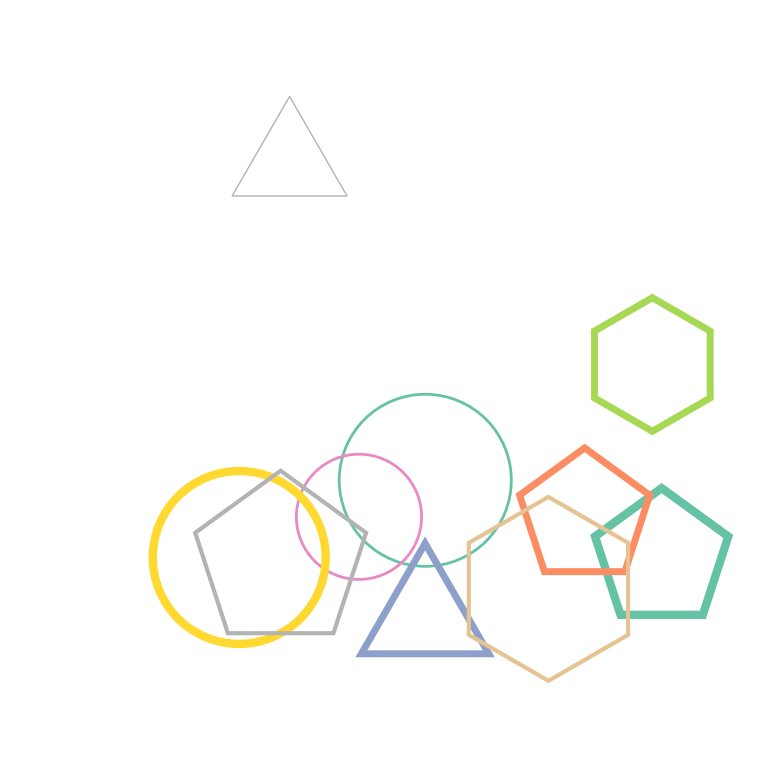[{"shape": "circle", "thickness": 1, "radius": 0.56, "center": [0.552, 0.376]}, {"shape": "pentagon", "thickness": 3, "radius": 0.45, "center": [0.859, 0.275]}, {"shape": "pentagon", "thickness": 2.5, "radius": 0.44, "center": [0.759, 0.329]}, {"shape": "triangle", "thickness": 2.5, "radius": 0.48, "center": [0.552, 0.199]}, {"shape": "circle", "thickness": 1, "radius": 0.41, "center": [0.466, 0.329]}, {"shape": "hexagon", "thickness": 2.5, "radius": 0.43, "center": [0.847, 0.527]}, {"shape": "circle", "thickness": 3, "radius": 0.56, "center": [0.311, 0.276]}, {"shape": "hexagon", "thickness": 1.5, "radius": 0.6, "center": [0.712, 0.235]}, {"shape": "triangle", "thickness": 0.5, "radius": 0.43, "center": [0.376, 0.789]}, {"shape": "pentagon", "thickness": 1.5, "radius": 0.58, "center": [0.364, 0.272]}]